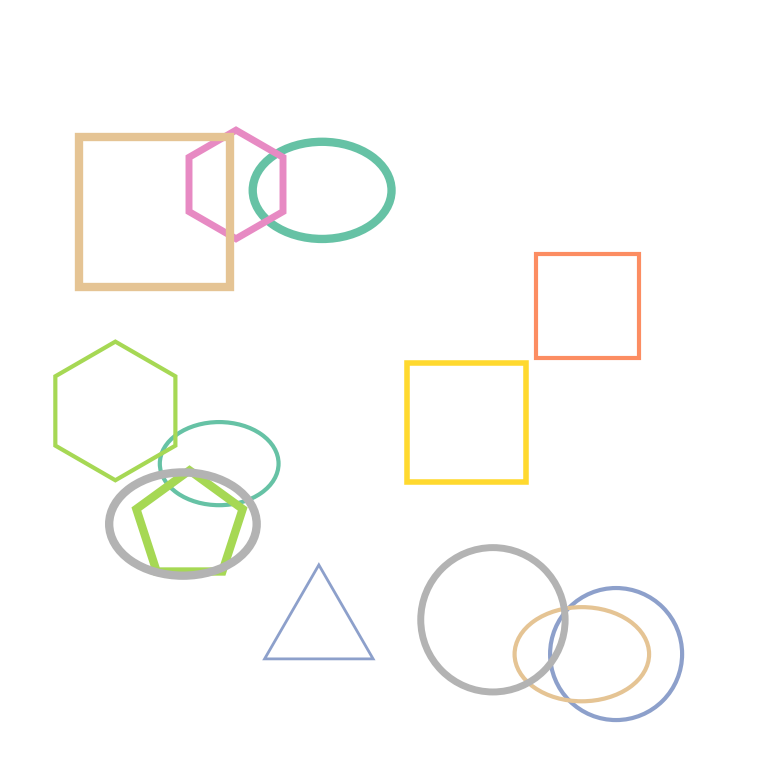[{"shape": "oval", "thickness": 3, "radius": 0.45, "center": [0.418, 0.753]}, {"shape": "oval", "thickness": 1.5, "radius": 0.39, "center": [0.285, 0.398]}, {"shape": "square", "thickness": 1.5, "radius": 0.34, "center": [0.763, 0.602]}, {"shape": "triangle", "thickness": 1, "radius": 0.41, "center": [0.414, 0.185]}, {"shape": "circle", "thickness": 1.5, "radius": 0.43, "center": [0.8, 0.151]}, {"shape": "hexagon", "thickness": 2.5, "radius": 0.35, "center": [0.306, 0.76]}, {"shape": "hexagon", "thickness": 1.5, "radius": 0.45, "center": [0.15, 0.466]}, {"shape": "pentagon", "thickness": 3, "radius": 0.36, "center": [0.246, 0.317]}, {"shape": "square", "thickness": 2, "radius": 0.39, "center": [0.605, 0.451]}, {"shape": "oval", "thickness": 1.5, "radius": 0.44, "center": [0.756, 0.15]}, {"shape": "square", "thickness": 3, "radius": 0.49, "center": [0.201, 0.725]}, {"shape": "circle", "thickness": 2.5, "radius": 0.47, "center": [0.64, 0.195]}, {"shape": "oval", "thickness": 3, "radius": 0.48, "center": [0.238, 0.319]}]